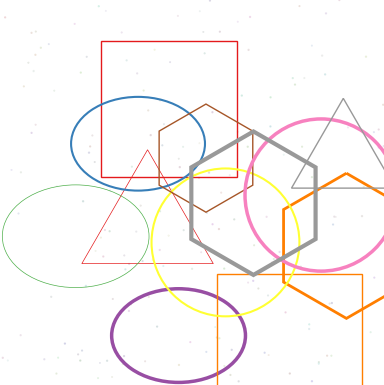[{"shape": "triangle", "thickness": 0.5, "radius": 0.99, "center": [0.383, 0.414]}, {"shape": "square", "thickness": 1, "radius": 0.88, "center": [0.44, 0.717]}, {"shape": "oval", "thickness": 1.5, "radius": 0.87, "center": [0.359, 0.627]}, {"shape": "oval", "thickness": 0.5, "radius": 0.95, "center": [0.197, 0.386]}, {"shape": "oval", "thickness": 2.5, "radius": 0.87, "center": [0.464, 0.128]}, {"shape": "square", "thickness": 1, "radius": 0.94, "center": [0.753, 0.101]}, {"shape": "hexagon", "thickness": 2, "radius": 0.94, "center": [0.9, 0.362]}, {"shape": "circle", "thickness": 1.5, "radius": 0.96, "center": [0.586, 0.37]}, {"shape": "hexagon", "thickness": 1, "radius": 0.7, "center": [0.535, 0.589]}, {"shape": "circle", "thickness": 2.5, "radius": 0.99, "center": [0.834, 0.493]}, {"shape": "hexagon", "thickness": 3, "radius": 0.93, "center": [0.658, 0.472]}, {"shape": "triangle", "thickness": 1, "radius": 0.78, "center": [0.892, 0.589]}]